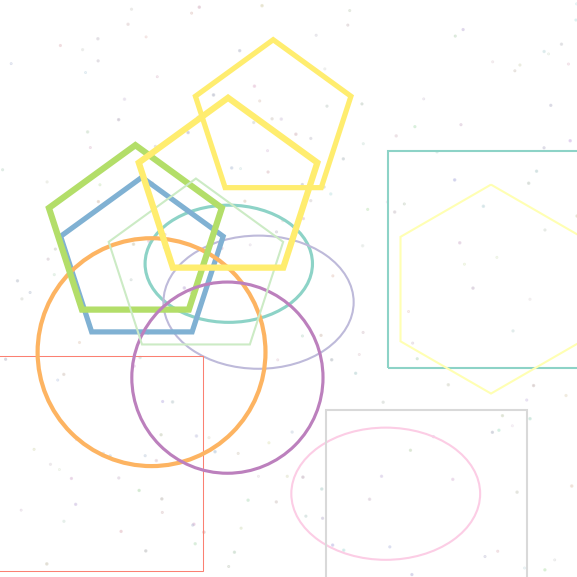[{"shape": "square", "thickness": 1, "radius": 0.94, "center": [0.86, 0.55]}, {"shape": "oval", "thickness": 1.5, "radius": 0.72, "center": [0.396, 0.542]}, {"shape": "hexagon", "thickness": 1, "radius": 0.9, "center": [0.85, 0.499]}, {"shape": "oval", "thickness": 1, "radius": 0.82, "center": [0.448, 0.476]}, {"shape": "square", "thickness": 0.5, "radius": 0.93, "center": [0.166, 0.196]}, {"shape": "pentagon", "thickness": 2.5, "radius": 0.74, "center": [0.246, 0.544]}, {"shape": "circle", "thickness": 2, "radius": 0.99, "center": [0.262, 0.389]}, {"shape": "pentagon", "thickness": 3, "radius": 0.79, "center": [0.234, 0.59]}, {"shape": "oval", "thickness": 1, "radius": 0.82, "center": [0.668, 0.144]}, {"shape": "square", "thickness": 1, "radius": 0.87, "center": [0.738, 0.115]}, {"shape": "circle", "thickness": 1.5, "radius": 0.83, "center": [0.394, 0.345]}, {"shape": "pentagon", "thickness": 1, "radius": 0.79, "center": [0.339, 0.531]}, {"shape": "pentagon", "thickness": 3, "radius": 0.81, "center": [0.395, 0.667]}, {"shape": "pentagon", "thickness": 2.5, "radius": 0.71, "center": [0.473, 0.789]}]